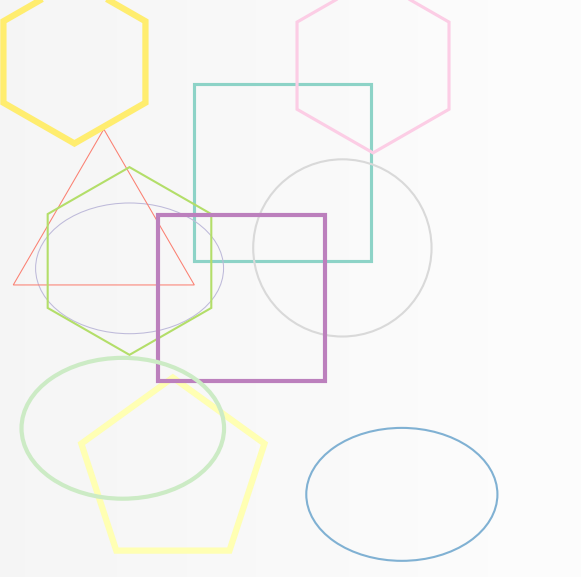[{"shape": "square", "thickness": 1.5, "radius": 0.76, "center": [0.486, 0.7]}, {"shape": "pentagon", "thickness": 3, "radius": 0.83, "center": [0.297, 0.18]}, {"shape": "oval", "thickness": 0.5, "radius": 0.81, "center": [0.223, 0.534]}, {"shape": "triangle", "thickness": 0.5, "radius": 0.9, "center": [0.179, 0.596]}, {"shape": "oval", "thickness": 1, "radius": 0.82, "center": [0.691, 0.143]}, {"shape": "hexagon", "thickness": 1, "radius": 0.81, "center": [0.223, 0.547]}, {"shape": "hexagon", "thickness": 1.5, "radius": 0.75, "center": [0.642, 0.885]}, {"shape": "circle", "thickness": 1, "radius": 0.77, "center": [0.589, 0.57]}, {"shape": "square", "thickness": 2, "radius": 0.72, "center": [0.416, 0.483]}, {"shape": "oval", "thickness": 2, "radius": 0.87, "center": [0.211, 0.258]}, {"shape": "hexagon", "thickness": 3, "radius": 0.71, "center": [0.128, 0.892]}]